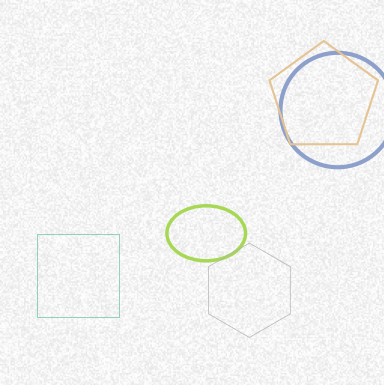[{"shape": "square", "thickness": 0.5, "radius": 0.54, "center": [0.202, 0.284]}, {"shape": "circle", "thickness": 3, "radius": 0.74, "center": [0.877, 0.714]}, {"shape": "oval", "thickness": 2.5, "radius": 0.51, "center": [0.536, 0.394]}, {"shape": "pentagon", "thickness": 1.5, "radius": 0.74, "center": [0.841, 0.745]}, {"shape": "hexagon", "thickness": 0.5, "radius": 0.61, "center": [0.648, 0.246]}]